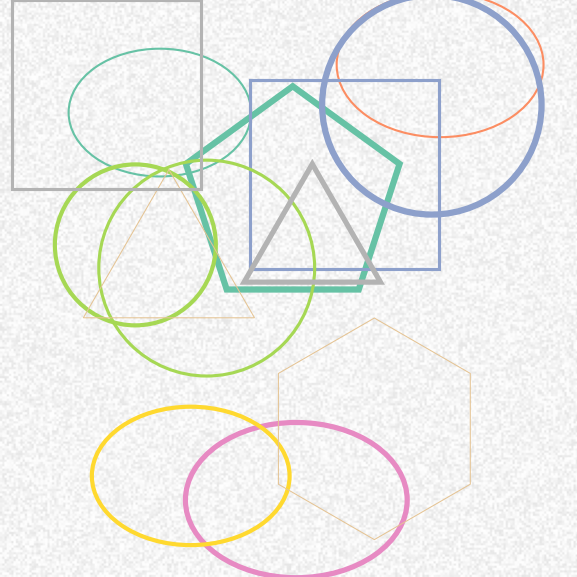[{"shape": "oval", "thickness": 1, "radius": 0.79, "center": [0.277, 0.804]}, {"shape": "pentagon", "thickness": 3, "radius": 0.97, "center": [0.507, 0.655]}, {"shape": "oval", "thickness": 1, "radius": 0.9, "center": [0.762, 0.887]}, {"shape": "square", "thickness": 1.5, "radius": 0.82, "center": [0.597, 0.696]}, {"shape": "circle", "thickness": 3, "radius": 0.95, "center": [0.748, 0.818]}, {"shape": "oval", "thickness": 2.5, "radius": 0.96, "center": [0.513, 0.133]}, {"shape": "circle", "thickness": 2, "radius": 0.7, "center": [0.234, 0.575]}, {"shape": "circle", "thickness": 1.5, "radius": 0.93, "center": [0.358, 0.535]}, {"shape": "oval", "thickness": 2, "radius": 0.86, "center": [0.33, 0.175]}, {"shape": "triangle", "thickness": 0.5, "radius": 0.86, "center": [0.293, 0.534]}, {"shape": "hexagon", "thickness": 0.5, "radius": 0.96, "center": [0.648, 0.257]}, {"shape": "square", "thickness": 1.5, "radius": 0.82, "center": [0.185, 0.836]}, {"shape": "triangle", "thickness": 2.5, "radius": 0.68, "center": [0.541, 0.579]}]